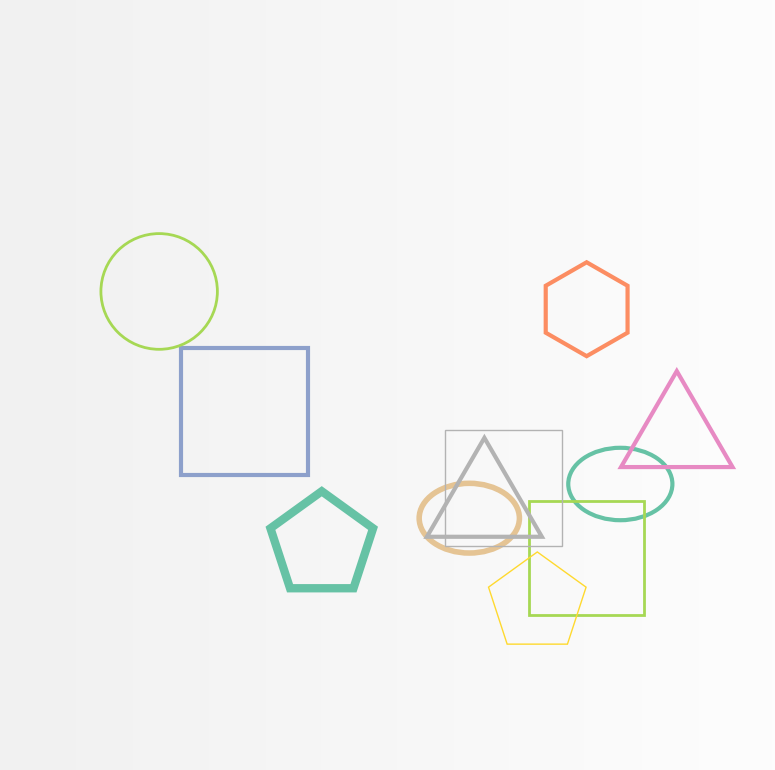[{"shape": "pentagon", "thickness": 3, "radius": 0.35, "center": [0.415, 0.292]}, {"shape": "oval", "thickness": 1.5, "radius": 0.34, "center": [0.8, 0.371]}, {"shape": "hexagon", "thickness": 1.5, "radius": 0.3, "center": [0.757, 0.598]}, {"shape": "square", "thickness": 1.5, "radius": 0.41, "center": [0.315, 0.466]}, {"shape": "triangle", "thickness": 1.5, "radius": 0.42, "center": [0.873, 0.435]}, {"shape": "square", "thickness": 1, "radius": 0.37, "center": [0.757, 0.275]}, {"shape": "circle", "thickness": 1, "radius": 0.38, "center": [0.205, 0.621]}, {"shape": "pentagon", "thickness": 0.5, "radius": 0.33, "center": [0.693, 0.217]}, {"shape": "oval", "thickness": 2, "radius": 0.32, "center": [0.606, 0.327]}, {"shape": "triangle", "thickness": 1.5, "radius": 0.43, "center": [0.625, 0.346]}, {"shape": "square", "thickness": 0.5, "radius": 0.38, "center": [0.65, 0.366]}]